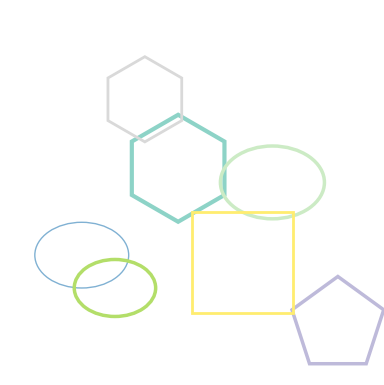[{"shape": "hexagon", "thickness": 3, "radius": 0.69, "center": [0.463, 0.563]}, {"shape": "pentagon", "thickness": 2.5, "radius": 0.63, "center": [0.878, 0.157]}, {"shape": "oval", "thickness": 1, "radius": 0.61, "center": [0.212, 0.337]}, {"shape": "oval", "thickness": 2.5, "radius": 0.53, "center": [0.299, 0.252]}, {"shape": "hexagon", "thickness": 2, "radius": 0.55, "center": [0.376, 0.742]}, {"shape": "oval", "thickness": 2.5, "radius": 0.68, "center": [0.708, 0.526]}, {"shape": "square", "thickness": 2, "radius": 0.66, "center": [0.63, 0.319]}]